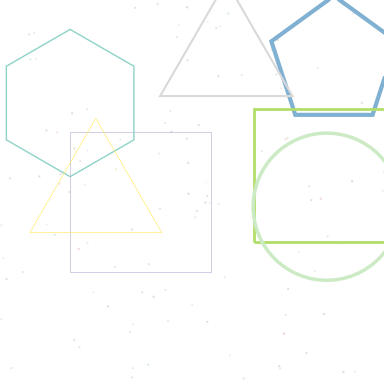[{"shape": "hexagon", "thickness": 1, "radius": 0.96, "center": [0.182, 0.732]}, {"shape": "square", "thickness": 0.5, "radius": 0.91, "center": [0.365, 0.476]}, {"shape": "pentagon", "thickness": 3, "radius": 0.85, "center": [0.867, 0.84]}, {"shape": "square", "thickness": 2, "radius": 0.86, "center": [0.834, 0.544]}, {"shape": "triangle", "thickness": 1.5, "radius": 0.99, "center": [0.588, 0.85]}, {"shape": "circle", "thickness": 2.5, "radius": 0.96, "center": [0.849, 0.463]}, {"shape": "triangle", "thickness": 0.5, "radius": 0.99, "center": [0.249, 0.495]}]